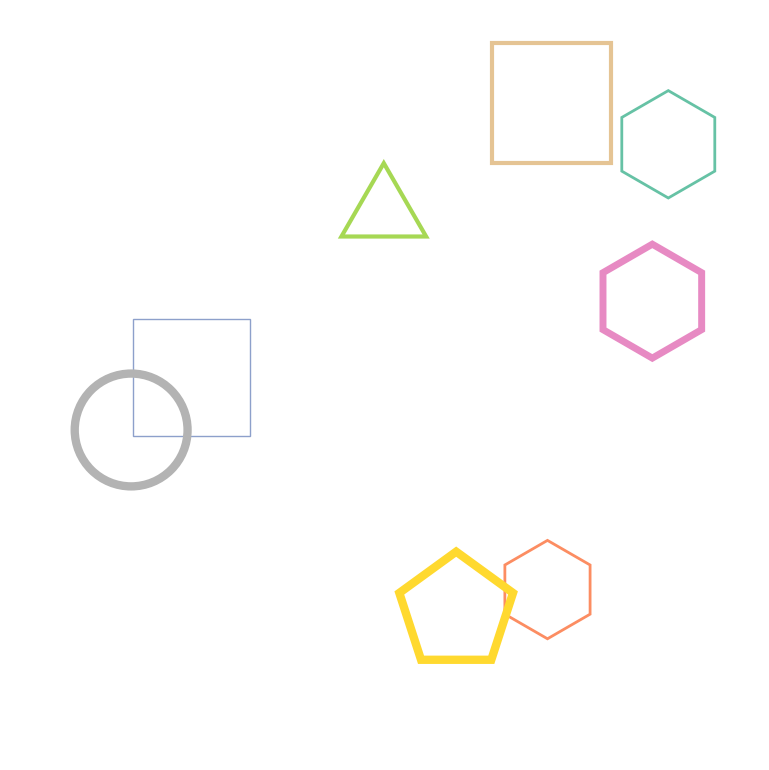[{"shape": "hexagon", "thickness": 1, "radius": 0.35, "center": [0.868, 0.813]}, {"shape": "hexagon", "thickness": 1, "radius": 0.32, "center": [0.711, 0.234]}, {"shape": "square", "thickness": 0.5, "radius": 0.38, "center": [0.249, 0.51]}, {"shape": "hexagon", "thickness": 2.5, "radius": 0.37, "center": [0.847, 0.609]}, {"shape": "triangle", "thickness": 1.5, "radius": 0.32, "center": [0.498, 0.725]}, {"shape": "pentagon", "thickness": 3, "radius": 0.39, "center": [0.592, 0.206]}, {"shape": "square", "thickness": 1.5, "radius": 0.39, "center": [0.716, 0.866]}, {"shape": "circle", "thickness": 3, "radius": 0.37, "center": [0.17, 0.442]}]